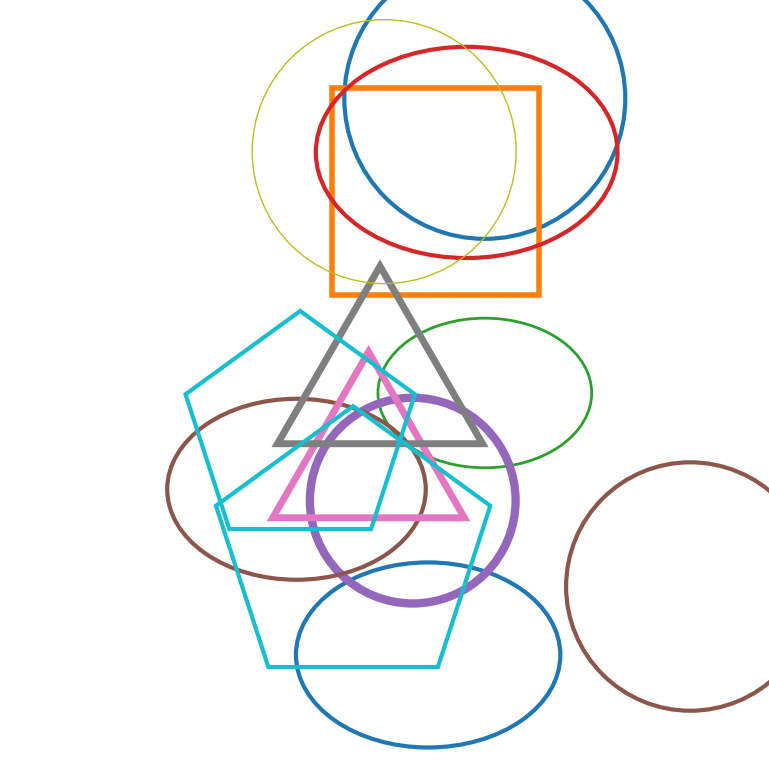[{"shape": "oval", "thickness": 1.5, "radius": 0.86, "center": [0.556, 0.149]}, {"shape": "circle", "thickness": 1.5, "radius": 0.91, "center": [0.63, 0.872]}, {"shape": "square", "thickness": 2, "radius": 0.67, "center": [0.565, 0.751]}, {"shape": "oval", "thickness": 1, "radius": 0.69, "center": [0.63, 0.49]}, {"shape": "oval", "thickness": 1.5, "radius": 0.98, "center": [0.606, 0.802]}, {"shape": "circle", "thickness": 3, "radius": 0.67, "center": [0.536, 0.35]}, {"shape": "circle", "thickness": 1.5, "radius": 0.81, "center": [0.897, 0.238]}, {"shape": "oval", "thickness": 1.5, "radius": 0.84, "center": [0.385, 0.365]}, {"shape": "triangle", "thickness": 2.5, "radius": 0.72, "center": [0.479, 0.399]}, {"shape": "triangle", "thickness": 2.5, "radius": 0.77, "center": [0.494, 0.501]}, {"shape": "circle", "thickness": 0.5, "radius": 0.86, "center": [0.499, 0.803]}, {"shape": "pentagon", "thickness": 1.5, "radius": 0.94, "center": [0.459, 0.285]}, {"shape": "pentagon", "thickness": 1.5, "radius": 0.78, "center": [0.39, 0.44]}]